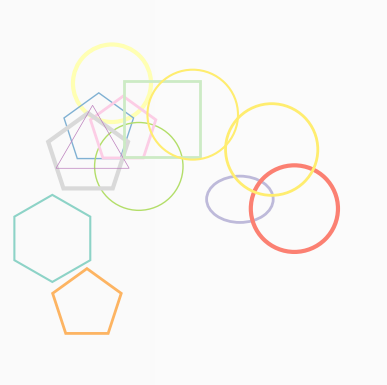[{"shape": "hexagon", "thickness": 1.5, "radius": 0.57, "center": [0.135, 0.381]}, {"shape": "circle", "thickness": 3, "radius": 0.5, "center": [0.289, 0.784]}, {"shape": "oval", "thickness": 2, "radius": 0.43, "center": [0.619, 0.482]}, {"shape": "circle", "thickness": 3, "radius": 0.56, "center": [0.76, 0.458]}, {"shape": "pentagon", "thickness": 1, "radius": 0.47, "center": [0.255, 0.664]}, {"shape": "pentagon", "thickness": 2, "radius": 0.47, "center": [0.224, 0.209]}, {"shape": "circle", "thickness": 1, "radius": 0.57, "center": [0.358, 0.568]}, {"shape": "pentagon", "thickness": 2, "radius": 0.44, "center": [0.318, 0.662]}, {"shape": "pentagon", "thickness": 3, "radius": 0.54, "center": [0.227, 0.598]}, {"shape": "triangle", "thickness": 0.5, "radius": 0.55, "center": [0.239, 0.617]}, {"shape": "square", "thickness": 2, "radius": 0.5, "center": [0.418, 0.691]}, {"shape": "circle", "thickness": 2, "radius": 0.6, "center": [0.701, 0.612]}, {"shape": "circle", "thickness": 1.5, "radius": 0.58, "center": [0.497, 0.702]}]